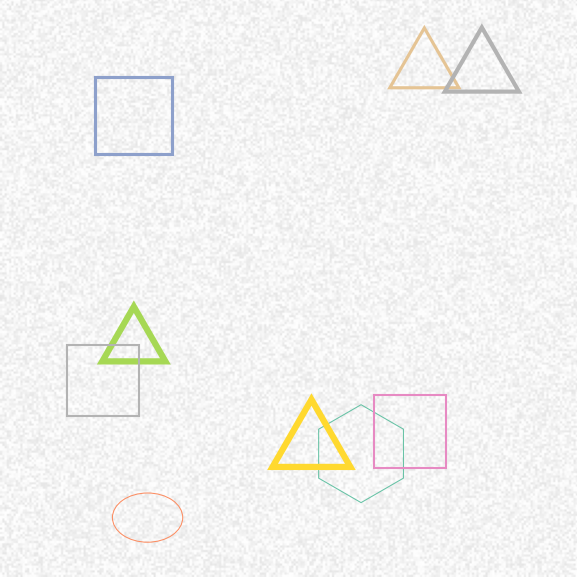[{"shape": "hexagon", "thickness": 0.5, "radius": 0.42, "center": [0.625, 0.214]}, {"shape": "oval", "thickness": 0.5, "radius": 0.3, "center": [0.256, 0.103]}, {"shape": "square", "thickness": 1.5, "radius": 0.34, "center": [0.231, 0.799]}, {"shape": "square", "thickness": 1, "radius": 0.32, "center": [0.71, 0.251]}, {"shape": "triangle", "thickness": 3, "radius": 0.32, "center": [0.232, 0.405]}, {"shape": "triangle", "thickness": 3, "radius": 0.39, "center": [0.539, 0.23]}, {"shape": "triangle", "thickness": 1.5, "radius": 0.35, "center": [0.735, 0.882]}, {"shape": "square", "thickness": 1, "radius": 0.31, "center": [0.179, 0.34]}, {"shape": "triangle", "thickness": 2, "radius": 0.37, "center": [0.834, 0.878]}]